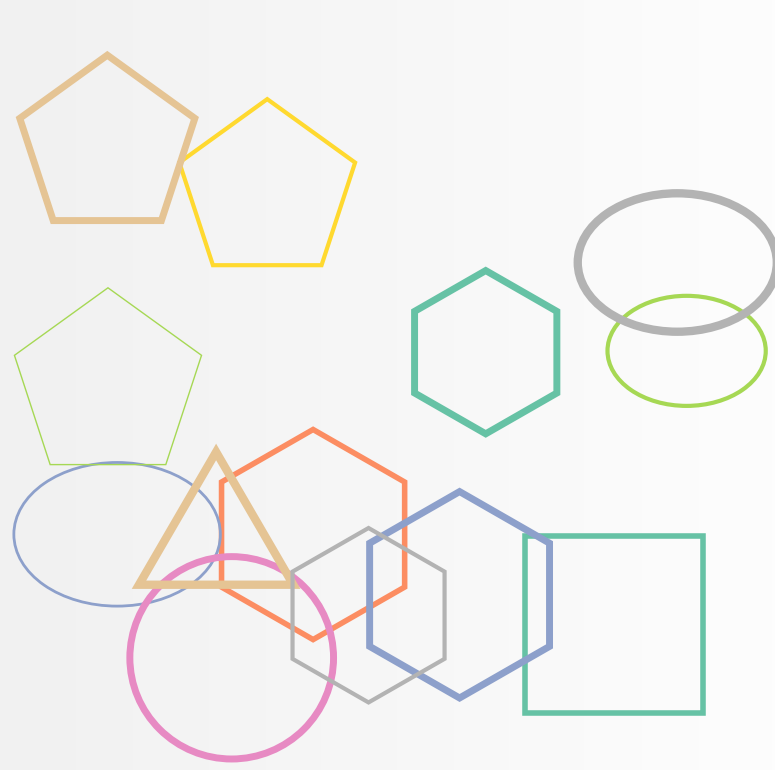[{"shape": "hexagon", "thickness": 2.5, "radius": 0.53, "center": [0.627, 0.543]}, {"shape": "square", "thickness": 2, "radius": 0.58, "center": [0.792, 0.189]}, {"shape": "hexagon", "thickness": 2, "radius": 0.68, "center": [0.404, 0.306]}, {"shape": "oval", "thickness": 1, "radius": 0.67, "center": [0.151, 0.306]}, {"shape": "hexagon", "thickness": 2.5, "radius": 0.67, "center": [0.593, 0.228]}, {"shape": "circle", "thickness": 2.5, "radius": 0.66, "center": [0.299, 0.146]}, {"shape": "pentagon", "thickness": 0.5, "radius": 0.63, "center": [0.139, 0.499]}, {"shape": "oval", "thickness": 1.5, "radius": 0.51, "center": [0.886, 0.544]}, {"shape": "pentagon", "thickness": 1.5, "radius": 0.6, "center": [0.345, 0.752]}, {"shape": "pentagon", "thickness": 2.5, "radius": 0.59, "center": [0.138, 0.81]}, {"shape": "triangle", "thickness": 3, "radius": 0.57, "center": [0.279, 0.298]}, {"shape": "hexagon", "thickness": 1.5, "radius": 0.57, "center": [0.476, 0.201]}, {"shape": "oval", "thickness": 3, "radius": 0.64, "center": [0.874, 0.659]}]